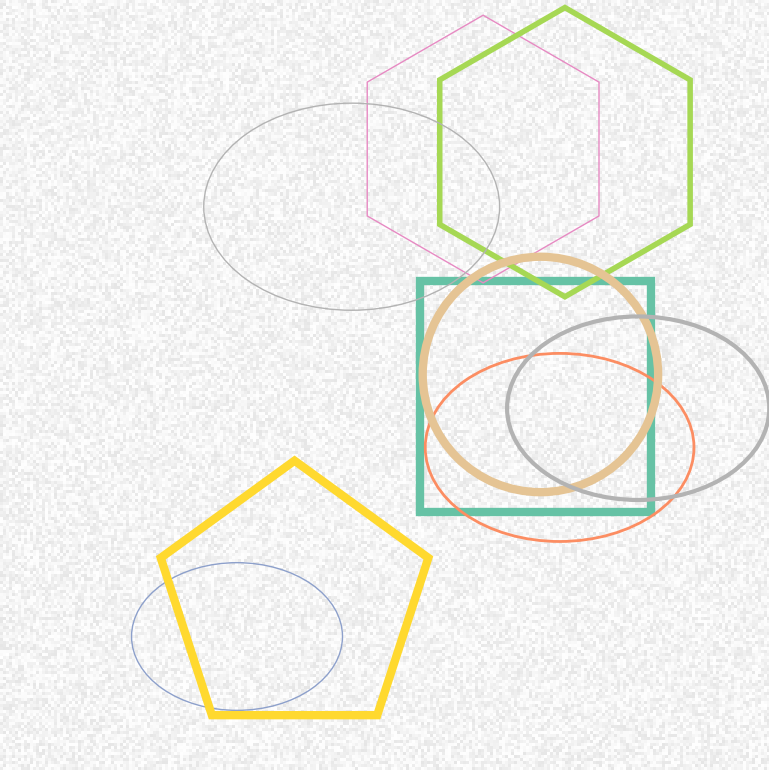[{"shape": "square", "thickness": 3, "radius": 0.75, "center": [0.696, 0.485]}, {"shape": "oval", "thickness": 1, "radius": 0.87, "center": [0.727, 0.419]}, {"shape": "oval", "thickness": 0.5, "radius": 0.68, "center": [0.308, 0.173]}, {"shape": "hexagon", "thickness": 0.5, "radius": 0.87, "center": [0.627, 0.806]}, {"shape": "hexagon", "thickness": 2, "radius": 0.94, "center": [0.734, 0.802]}, {"shape": "pentagon", "thickness": 3, "radius": 0.91, "center": [0.383, 0.219]}, {"shape": "circle", "thickness": 3, "radius": 0.76, "center": [0.702, 0.514]}, {"shape": "oval", "thickness": 1.5, "radius": 0.85, "center": [0.829, 0.47]}, {"shape": "oval", "thickness": 0.5, "radius": 0.96, "center": [0.457, 0.732]}]